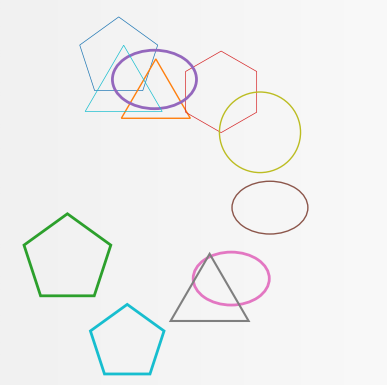[{"shape": "pentagon", "thickness": 0.5, "radius": 0.53, "center": [0.306, 0.85]}, {"shape": "triangle", "thickness": 1, "radius": 0.51, "center": [0.402, 0.744]}, {"shape": "pentagon", "thickness": 2, "radius": 0.59, "center": [0.174, 0.327]}, {"shape": "hexagon", "thickness": 0.5, "radius": 0.53, "center": [0.571, 0.761]}, {"shape": "oval", "thickness": 2, "radius": 0.54, "center": [0.399, 0.794]}, {"shape": "oval", "thickness": 1, "radius": 0.49, "center": [0.697, 0.461]}, {"shape": "oval", "thickness": 2, "radius": 0.49, "center": [0.597, 0.276]}, {"shape": "triangle", "thickness": 1.5, "radius": 0.58, "center": [0.541, 0.224]}, {"shape": "circle", "thickness": 1, "radius": 0.52, "center": [0.671, 0.656]}, {"shape": "triangle", "thickness": 0.5, "radius": 0.57, "center": [0.319, 0.768]}, {"shape": "pentagon", "thickness": 2, "radius": 0.5, "center": [0.328, 0.109]}]